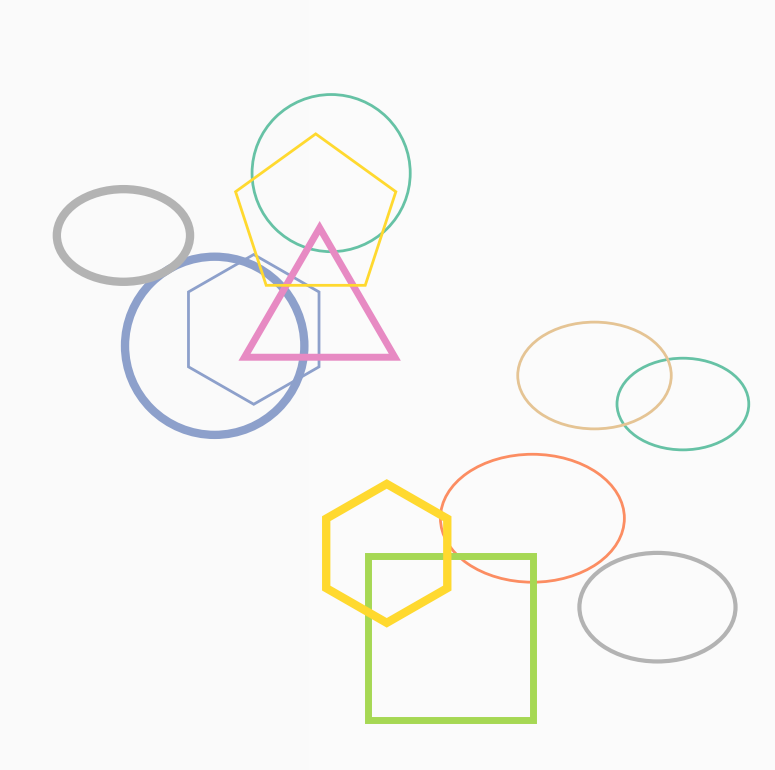[{"shape": "oval", "thickness": 1, "radius": 0.43, "center": [0.881, 0.475]}, {"shape": "circle", "thickness": 1, "radius": 0.51, "center": [0.427, 0.775]}, {"shape": "oval", "thickness": 1, "radius": 0.59, "center": [0.687, 0.327]}, {"shape": "hexagon", "thickness": 1, "radius": 0.49, "center": [0.327, 0.572]}, {"shape": "circle", "thickness": 3, "radius": 0.58, "center": [0.277, 0.551]}, {"shape": "triangle", "thickness": 2.5, "radius": 0.56, "center": [0.412, 0.592]}, {"shape": "square", "thickness": 2.5, "radius": 0.53, "center": [0.581, 0.171]}, {"shape": "hexagon", "thickness": 3, "radius": 0.45, "center": [0.499, 0.281]}, {"shape": "pentagon", "thickness": 1, "radius": 0.54, "center": [0.407, 0.717]}, {"shape": "oval", "thickness": 1, "radius": 0.5, "center": [0.767, 0.512]}, {"shape": "oval", "thickness": 1.5, "radius": 0.5, "center": [0.848, 0.211]}, {"shape": "oval", "thickness": 3, "radius": 0.43, "center": [0.159, 0.694]}]